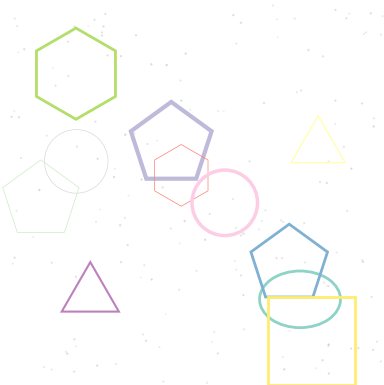[{"shape": "oval", "thickness": 2, "radius": 0.53, "center": [0.779, 0.223]}, {"shape": "triangle", "thickness": 1, "radius": 0.41, "center": [0.826, 0.618]}, {"shape": "pentagon", "thickness": 3, "radius": 0.55, "center": [0.445, 0.625]}, {"shape": "hexagon", "thickness": 0.5, "radius": 0.4, "center": [0.471, 0.544]}, {"shape": "pentagon", "thickness": 2, "radius": 0.52, "center": [0.751, 0.313]}, {"shape": "hexagon", "thickness": 2, "radius": 0.59, "center": [0.197, 0.809]}, {"shape": "circle", "thickness": 2.5, "radius": 0.43, "center": [0.584, 0.473]}, {"shape": "circle", "thickness": 0.5, "radius": 0.41, "center": [0.198, 0.581]}, {"shape": "triangle", "thickness": 1.5, "radius": 0.43, "center": [0.235, 0.233]}, {"shape": "pentagon", "thickness": 0.5, "radius": 0.52, "center": [0.106, 0.481]}, {"shape": "square", "thickness": 2, "radius": 0.57, "center": [0.809, 0.114]}]